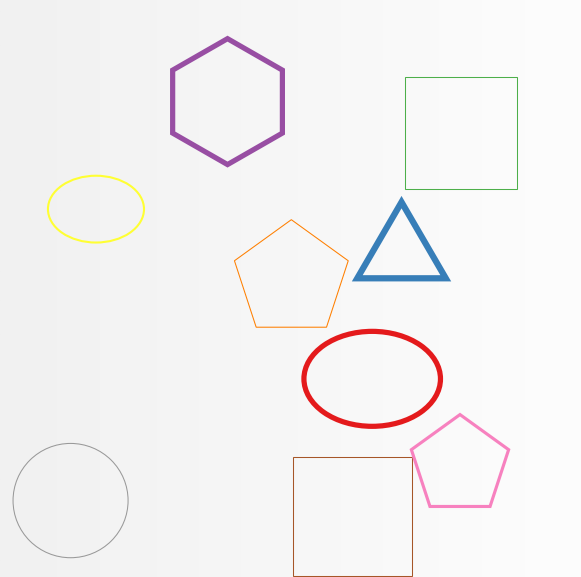[{"shape": "oval", "thickness": 2.5, "radius": 0.59, "center": [0.64, 0.343]}, {"shape": "triangle", "thickness": 3, "radius": 0.44, "center": [0.691, 0.561]}, {"shape": "square", "thickness": 0.5, "radius": 0.48, "center": [0.793, 0.769]}, {"shape": "hexagon", "thickness": 2.5, "radius": 0.55, "center": [0.391, 0.823]}, {"shape": "pentagon", "thickness": 0.5, "radius": 0.51, "center": [0.501, 0.516]}, {"shape": "oval", "thickness": 1, "radius": 0.41, "center": [0.165, 0.637]}, {"shape": "square", "thickness": 0.5, "radius": 0.51, "center": [0.607, 0.105]}, {"shape": "pentagon", "thickness": 1.5, "radius": 0.44, "center": [0.791, 0.193]}, {"shape": "circle", "thickness": 0.5, "radius": 0.49, "center": [0.121, 0.132]}]